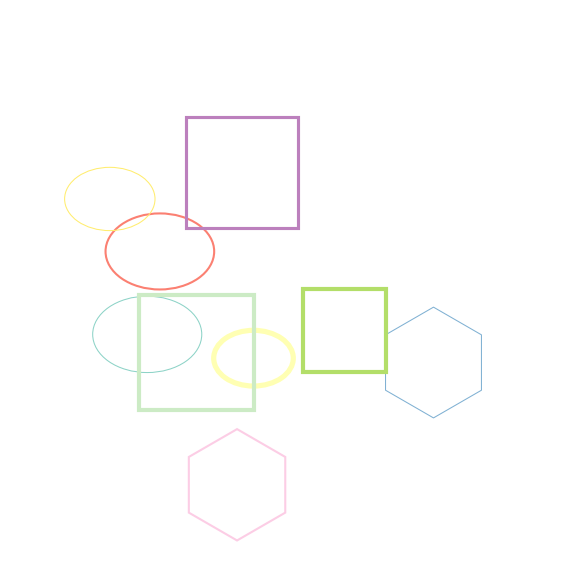[{"shape": "oval", "thickness": 0.5, "radius": 0.47, "center": [0.255, 0.42]}, {"shape": "oval", "thickness": 2.5, "radius": 0.34, "center": [0.439, 0.379]}, {"shape": "oval", "thickness": 1, "radius": 0.47, "center": [0.277, 0.564]}, {"shape": "hexagon", "thickness": 0.5, "radius": 0.48, "center": [0.751, 0.371]}, {"shape": "square", "thickness": 2, "radius": 0.36, "center": [0.597, 0.428]}, {"shape": "hexagon", "thickness": 1, "radius": 0.48, "center": [0.41, 0.16]}, {"shape": "square", "thickness": 1.5, "radius": 0.48, "center": [0.419, 0.701]}, {"shape": "square", "thickness": 2, "radius": 0.5, "center": [0.341, 0.388]}, {"shape": "oval", "thickness": 0.5, "radius": 0.39, "center": [0.19, 0.655]}]